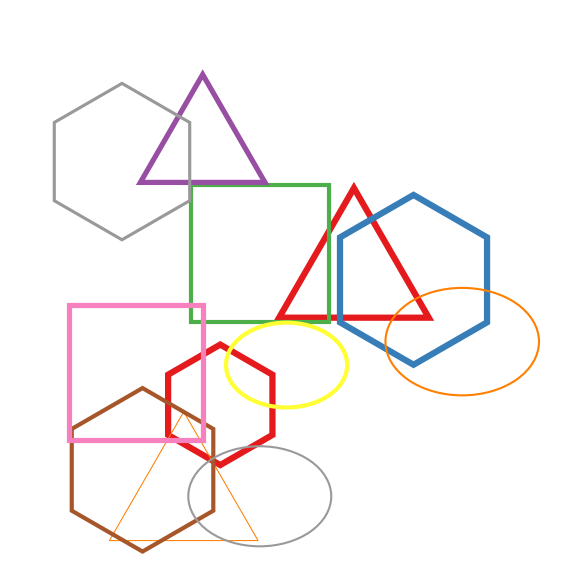[{"shape": "hexagon", "thickness": 3, "radius": 0.52, "center": [0.381, 0.298]}, {"shape": "triangle", "thickness": 3, "radius": 0.75, "center": [0.613, 0.524]}, {"shape": "hexagon", "thickness": 3, "radius": 0.74, "center": [0.716, 0.515]}, {"shape": "square", "thickness": 2, "radius": 0.6, "center": [0.45, 0.56]}, {"shape": "triangle", "thickness": 2.5, "radius": 0.62, "center": [0.351, 0.746]}, {"shape": "oval", "thickness": 1, "radius": 0.66, "center": [0.8, 0.408]}, {"shape": "triangle", "thickness": 0.5, "radius": 0.74, "center": [0.318, 0.137]}, {"shape": "oval", "thickness": 2, "radius": 0.52, "center": [0.496, 0.367]}, {"shape": "hexagon", "thickness": 2, "radius": 0.71, "center": [0.247, 0.186]}, {"shape": "square", "thickness": 2.5, "radius": 0.58, "center": [0.236, 0.354]}, {"shape": "oval", "thickness": 1, "radius": 0.62, "center": [0.45, 0.14]}, {"shape": "hexagon", "thickness": 1.5, "radius": 0.68, "center": [0.211, 0.719]}]